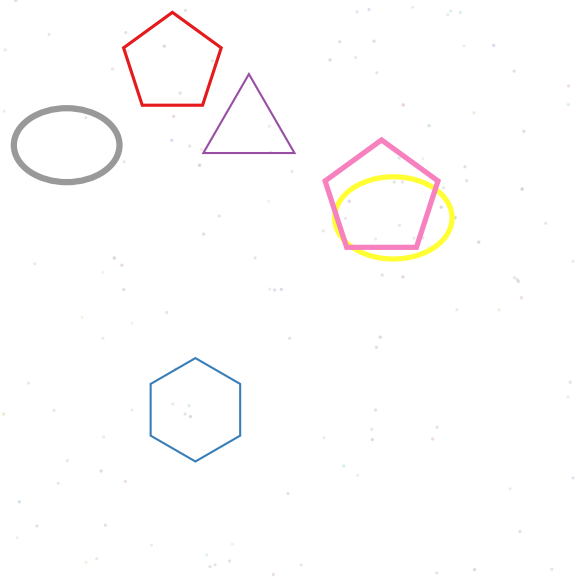[{"shape": "pentagon", "thickness": 1.5, "radius": 0.44, "center": [0.299, 0.889]}, {"shape": "hexagon", "thickness": 1, "radius": 0.45, "center": [0.338, 0.29]}, {"shape": "triangle", "thickness": 1, "radius": 0.46, "center": [0.431, 0.78]}, {"shape": "oval", "thickness": 2.5, "radius": 0.51, "center": [0.681, 0.622]}, {"shape": "pentagon", "thickness": 2.5, "radius": 0.51, "center": [0.661, 0.654]}, {"shape": "oval", "thickness": 3, "radius": 0.46, "center": [0.115, 0.748]}]